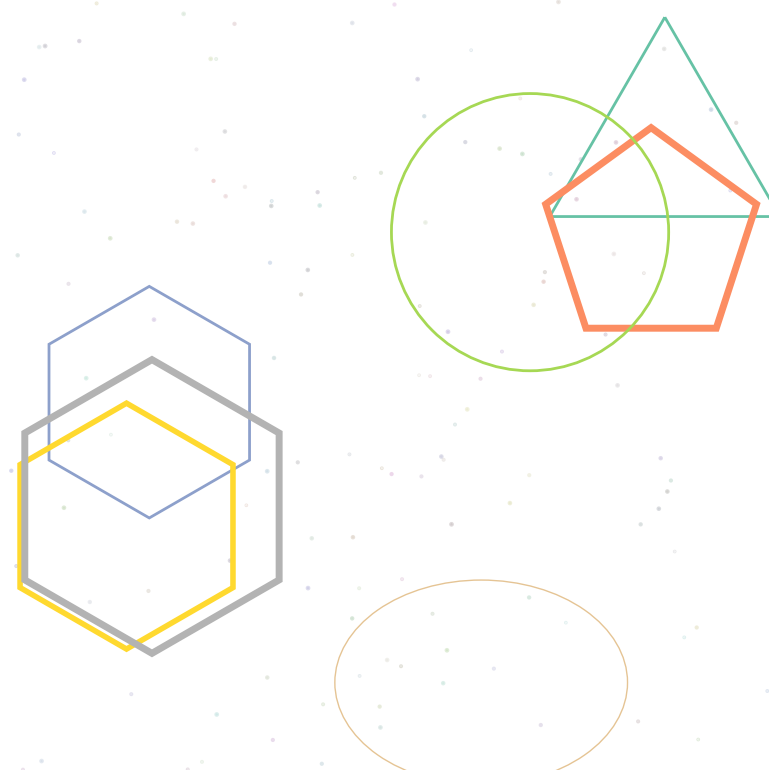[{"shape": "triangle", "thickness": 1, "radius": 0.86, "center": [0.863, 0.805]}, {"shape": "pentagon", "thickness": 2.5, "radius": 0.72, "center": [0.846, 0.69]}, {"shape": "hexagon", "thickness": 1, "radius": 0.75, "center": [0.194, 0.478]}, {"shape": "circle", "thickness": 1, "radius": 0.9, "center": [0.688, 0.698]}, {"shape": "hexagon", "thickness": 2, "radius": 0.8, "center": [0.164, 0.317]}, {"shape": "oval", "thickness": 0.5, "radius": 0.95, "center": [0.625, 0.114]}, {"shape": "hexagon", "thickness": 2.5, "radius": 0.95, "center": [0.197, 0.342]}]